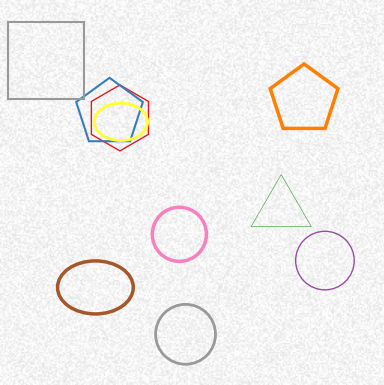[{"shape": "hexagon", "thickness": 1, "radius": 0.43, "center": [0.311, 0.694]}, {"shape": "pentagon", "thickness": 1.5, "radius": 0.46, "center": [0.284, 0.707]}, {"shape": "triangle", "thickness": 0.5, "radius": 0.45, "center": [0.73, 0.456]}, {"shape": "circle", "thickness": 1, "radius": 0.38, "center": [0.844, 0.323]}, {"shape": "pentagon", "thickness": 2.5, "radius": 0.46, "center": [0.79, 0.741]}, {"shape": "oval", "thickness": 2, "radius": 0.35, "center": [0.314, 0.683]}, {"shape": "oval", "thickness": 2.5, "radius": 0.49, "center": [0.248, 0.253]}, {"shape": "circle", "thickness": 2.5, "radius": 0.35, "center": [0.466, 0.391]}, {"shape": "circle", "thickness": 2, "radius": 0.39, "center": [0.482, 0.132]}, {"shape": "square", "thickness": 1.5, "radius": 0.5, "center": [0.119, 0.842]}]